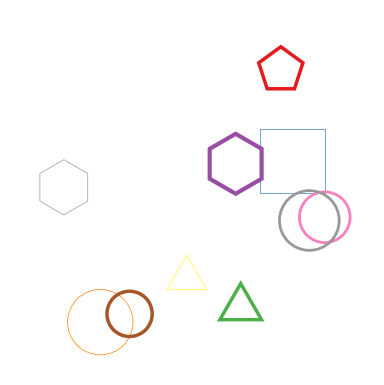[{"shape": "pentagon", "thickness": 2.5, "radius": 0.3, "center": [0.729, 0.818]}, {"shape": "square", "thickness": 0.5, "radius": 0.42, "center": [0.76, 0.582]}, {"shape": "triangle", "thickness": 2.5, "radius": 0.31, "center": [0.625, 0.201]}, {"shape": "hexagon", "thickness": 3, "radius": 0.39, "center": [0.612, 0.575]}, {"shape": "circle", "thickness": 0.5, "radius": 0.42, "center": [0.261, 0.163]}, {"shape": "triangle", "thickness": 0.5, "radius": 0.3, "center": [0.485, 0.278]}, {"shape": "circle", "thickness": 2.5, "radius": 0.29, "center": [0.337, 0.185]}, {"shape": "circle", "thickness": 2, "radius": 0.33, "center": [0.844, 0.436]}, {"shape": "hexagon", "thickness": 0.5, "radius": 0.36, "center": [0.166, 0.513]}, {"shape": "circle", "thickness": 2, "radius": 0.39, "center": [0.803, 0.427]}]